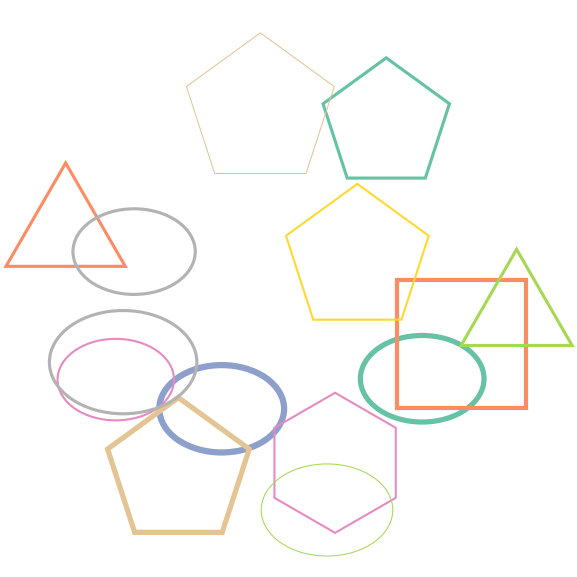[{"shape": "oval", "thickness": 2.5, "radius": 0.54, "center": [0.731, 0.343]}, {"shape": "pentagon", "thickness": 1.5, "radius": 0.58, "center": [0.669, 0.784]}, {"shape": "triangle", "thickness": 1.5, "radius": 0.6, "center": [0.114, 0.598]}, {"shape": "square", "thickness": 2, "radius": 0.56, "center": [0.799, 0.404]}, {"shape": "oval", "thickness": 3, "radius": 0.54, "center": [0.384, 0.291]}, {"shape": "hexagon", "thickness": 1, "radius": 0.61, "center": [0.58, 0.198]}, {"shape": "oval", "thickness": 1, "radius": 0.5, "center": [0.2, 0.342]}, {"shape": "triangle", "thickness": 1.5, "radius": 0.55, "center": [0.895, 0.456]}, {"shape": "oval", "thickness": 0.5, "radius": 0.57, "center": [0.566, 0.116]}, {"shape": "pentagon", "thickness": 1, "radius": 0.65, "center": [0.619, 0.551]}, {"shape": "pentagon", "thickness": 0.5, "radius": 0.67, "center": [0.451, 0.808]}, {"shape": "pentagon", "thickness": 2.5, "radius": 0.64, "center": [0.309, 0.182]}, {"shape": "oval", "thickness": 1.5, "radius": 0.64, "center": [0.213, 0.372]}, {"shape": "oval", "thickness": 1.5, "radius": 0.53, "center": [0.232, 0.563]}]